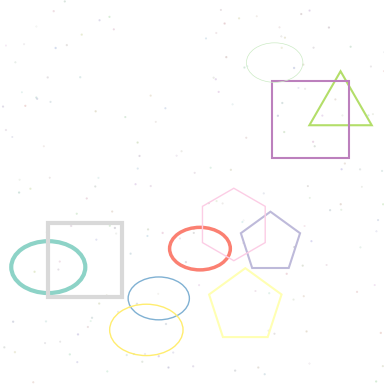[{"shape": "oval", "thickness": 3, "radius": 0.48, "center": [0.125, 0.306]}, {"shape": "pentagon", "thickness": 1.5, "radius": 0.49, "center": [0.637, 0.205]}, {"shape": "pentagon", "thickness": 1.5, "radius": 0.4, "center": [0.702, 0.369]}, {"shape": "oval", "thickness": 2.5, "radius": 0.39, "center": [0.519, 0.354]}, {"shape": "oval", "thickness": 1, "radius": 0.4, "center": [0.412, 0.225]}, {"shape": "triangle", "thickness": 1.5, "radius": 0.47, "center": [0.885, 0.721]}, {"shape": "hexagon", "thickness": 1, "radius": 0.47, "center": [0.607, 0.417]}, {"shape": "square", "thickness": 3, "radius": 0.48, "center": [0.222, 0.325]}, {"shape": "square", "thickness": 1.5, "radius": 0.5, "center": [0.807, 0.69]}, {"shape": "oval", "thickness": 0.5, "radius": 0.37, "center": [0.713, 0.837]}, {"shape": "oval", "thickness": 1, "radius": 0.48, "center": [0.38, 0.143]}]